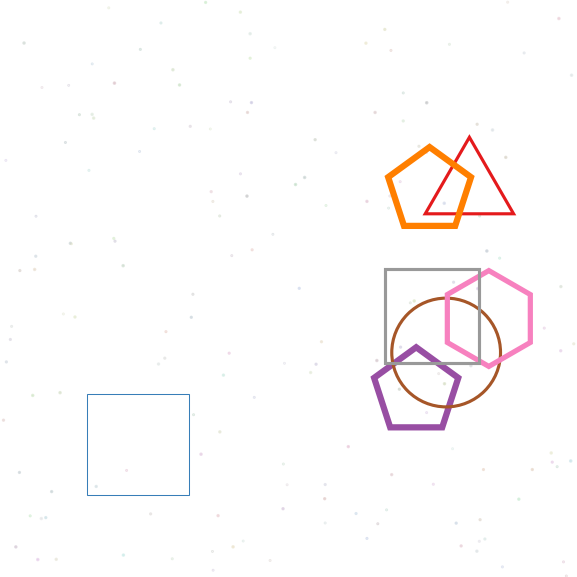[{"shape": "triangle", "thickness": 1.5, "radius": 0.44, "center": [0.813, 0.673]}, {"shape": "square", "thickness": 0.5, "radius": 0.44, "center": [0.239, 0.23]}, {"shape": "pentagon", "thickness": 3, "radius": 0.38, "center": [0.721, 0.321]}, {"shape": "pentagon", "thickness": 3, "radius": 0.38, "center": [0.744, 0.669]}, {"shape": "circle", "thickness": 1.5, "radius": 0.47, "center": [0.773, 0.389]}, {"shape": "hexagon", "thickness": 2.5, "radius": 0.41, "center": [0.846, 0.448]}, {"shape": "square", "thickness": 1.5, "radius": 0.41, "center": [0.749, 0.452]}]